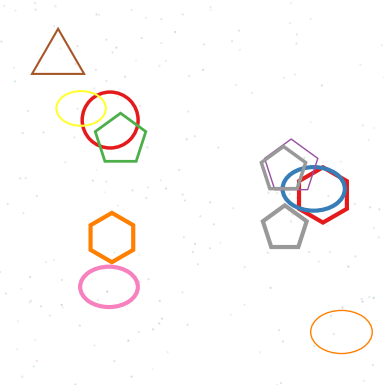[{"shape": "hexagon", "thickness": 3, "radius": 0.36, "center": [0.839, 0.494]}, {"shape": "circle", "thickness": 2.5, "radius": 0.36, "center": [0.286, 0.688]}, {"shape": "oval", "thickness": 3, "radius": 0.4, "center": [0.815, 0.509]}, {"shape": "pentagon", "thickness": 2, "radius": 0.35, "center": [0.313, 0.637]}, {"shape": "pentagon", "thickness": 1, "radius": 0.36, "center": [0.756, 0.566]}, {"shape": "oval", "thickness": 1, "radius": 0.4, "center": [0.887, 0.138]}, {"shape": "hexagon", "thickness": 3, "radius": 0.32, "center": [0.291, 0.383]}, {"shape": "oval", "thickness": 1.5, "radius": 0.32, "center": [0.211, 0.718]}, {"shape": "triangle", "thickness": 1.5, "radius": 0.39, "center": [0.151, 0.847]}, {"shape": "oval", "thickness": 3, "radius": 0.37, "center": [0.283, 0.255]}, {"shape": "pentagon", "thickness": 2.5, "radius": 0.3, "center": [0.736, 0.559]}, {"shape": "pentagon", "thickness": 3, "radius": 0.3, "center": [0.74, 0.407]}]